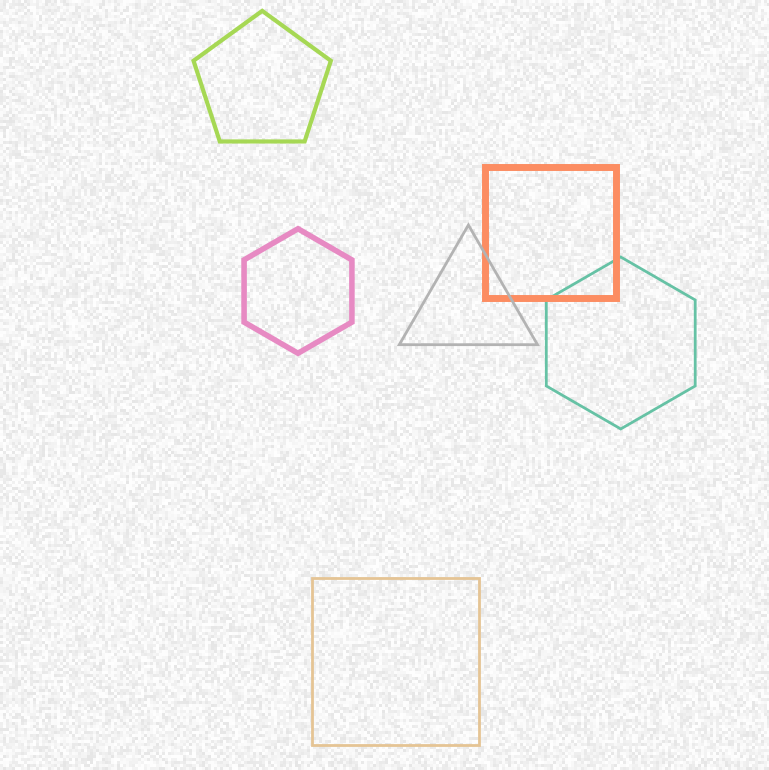[{"shape": "hexagon", "thickness": 1, "radius": 0.56, "center": [0.806, 0.555]}, {"shape": "square", "thickness": 2.5, "radius": 0.43, "center": [0.715, 0.698]}, {"shape": "hexagon", "thickness": 2, "radius": 0.4, "center": [0.387, 0.622]}, {"shape": "pentagon", "thickness": 1.5, "radius": 0.47, "center": [0.341, 0.892]}, {"shape": "square", "thickness": 1, "radius": 0.54, "center": [0.513, 0.141]}, {"shape": "triangle", "thickness": 1, "radius": 0.52, "center": [0.608, 0.604]}]